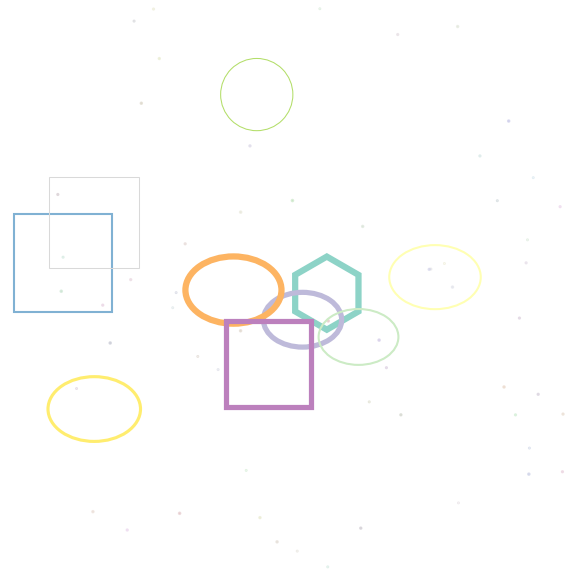[{"shape": "hexagon", "thickness": 3, "radius": 0.32, "center": [0.566, 0.492]}, {"shape": "oval", "thickness": 1, "radius": 0.4, "center": [0.753, 0.519]}, {"shape": "oval", "thickness": 2.5, "radius": 0.34, "center": [0.524, 0.446]}, {"shape": "square", "thickness": 1, "radius": 0.43, "center": [0.109, 0.544]}, {"shape": "oval", "thickness": 3, "radius": 0.42, "center": [0.404, 0.497]}, {"shape": "circle", "thickness": 0.5, "radius": 0.31, "center": [0.445, 0.835]}, {"shape": "square", "thickness": 0.5, "radius": 0.39, "center": [0.163, 0.614]}, {"shape": "square", "thickness": 2.5, "radius": 0.37, "center": [0.464, 0.369]}, {"shape": "oval", "thickness": 1, "radius": 0.35, "center": [0.621, 0.416]}, {"shape": "oval", "thickness": 1.5, "radius": 0.4, "center": [0.163, 0.291]}]